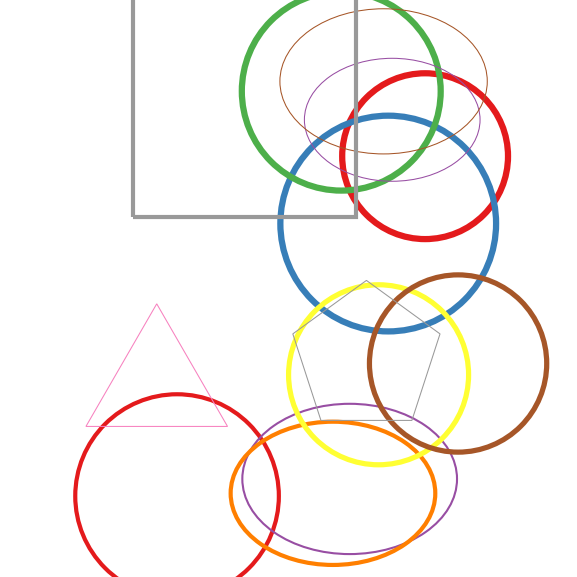[{"shape": "circle", "thickness": 3, "radius": 0.72, "center": [0.736, 0.729]}, {"shape": "circle", "thickness": 2, "radius": 0.88, "center": [0.307, 0.14]}, {"shape": "circle", "thickness": 3, "radius": 0.93, "center": [0.672, 0.612]}, {"shape": "circle", "thickness": 3, "radius": 0.86, "center": [0.591, 0.841]}, {"shape": "oval", "thickness": 1, "radius": 0.93, "center": [0.605, 0.17]}, {"shape": "oval", "thickness": 0.5, "radius": 0.76, "center": [0.679, 0.792]}, {"shape": "oval", "thickness": 2, "radius": 0.89, "center": [0.577, 0.145]}, {"shape": "circle", "thickness": 2.5, "radius": 0.78, "center": [0.656, 0.35]}, {"shape": "circle", "thickness": 2.5, "radius": 0.77, "center": [0.793, 0.37]}, {"shape": "oval", "thickness": 0.5, "radius": 0.9, "center": [0.664, 0.858]}, {"shape": "triangle", "thickness": 0.5, "radius": 0.71, "center": [0.271, 0.332]}, {"shape": "pentagon", "thickness": 0.5, "radius": 0.67, "center": [0.634, 0.38]}, {"shape": "square", "thickness": 2, "radius": 0.97, "center": [0.423, 0.817]}]